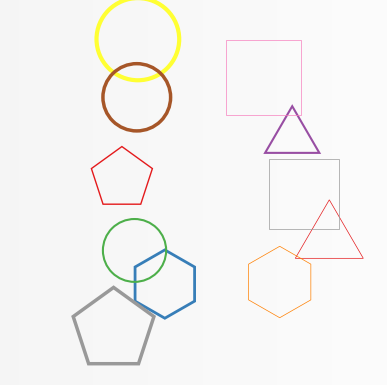[{"shape": "pentagon", "thickness": 1, "radius": 0.41, "center": [0.315, 0.537]}, {"shape": "triangle", "thickness": 0.5, "radius": 0.51, "center": [0.85, 0.38]}, {"shape": "hexagon", "thickness": 2, "radius": 0.44, "center": [0.425, 0.262]}, {"shape": "circle", "thickness": 1.5, "radius": 0.41, "center": [0.347, 0.349]}, {"shape": "triangle", "thickness": 1.5, "radius": 0.4, "center": [0.754, 0.643]}, {"shape": "hexagon", "thickness": 0.5, "radius": 0.46, "center": [0.722, 0.267]}, {"shape": "circle", "thickness": 3, "radius": 0.53, "center": [0.356, 0.898]}, {"shape": "circle", "thickness": 2.5, "radius": 0.44, "center": [0.353, 0.747]}, {"shape": "square", "thickness": 0.5, "radius": 0.48, "center": [0.68, 0.799]}, {"shape": "square", "thickness": 0.5, "radius": 0.46, "center": [0.785, 0.496]}, {"shape": "pentagon", "thickness": 2.5, "radius": 0.55, "center": [0.293, 0.144]}]